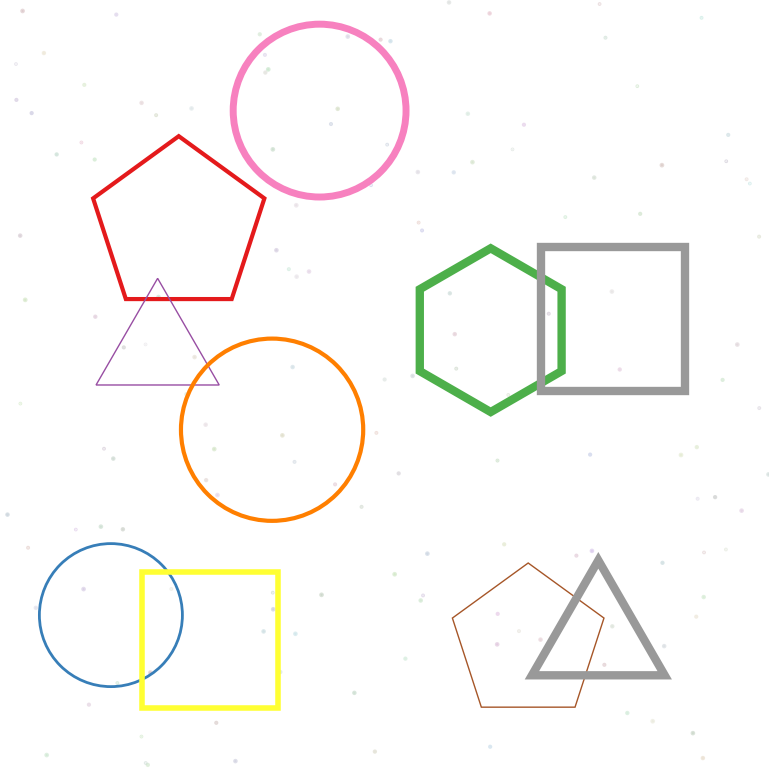[{"shape": "pentagon", "thickness": 1.5, "radius": 0.58, "center": [0.232, 0.706]}, {"shape": "circle", "thickness": 1, "radius": 0.46, "center": [0.144, 0.201]}, {"shape": "hexagon", "thickness": 3, "radius": 0.53, "center": [0.637, 0.571]}, {"shape": "triangle", "thickness": 0.5, "radius": 0.46, "center": [0.205, 0.546]}, {"shape": "circle", "thickness": 1.5, "radius": 0.59, "center": [0.353, 0.442]}, {"shape": "square", "thickness": 2, "radius": 0.44, "center": [0.273, 0.169]}, {"shape": "pentagon", "thickness": 0.5, "radius": 0.52, "center": [0.686, 0.165]}, {"shape": "circle", "thickness": 2.5, "radius": 0.56, "center": [0.415, 0.856]}, {"shape": "triangle", "thickness": 3, "radius": 0.5, "center": [0.777, 0.173]}, {"shape": "square", "thickness": 3, "radius": 0.47, "center": [0.796, 0.586]}]